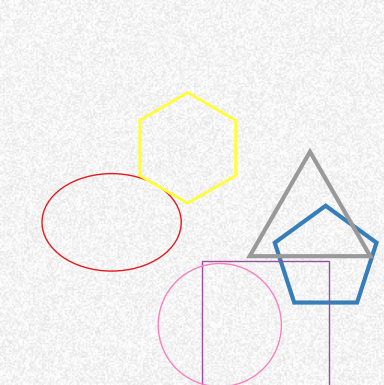[{"shape": "oval", "thickness": 1, "radius": 0.9, "center": [0.29, 0.422]}, {"shape": "pentagon", "thickness": 3, "radius": 0.69, "center": [0.846, 0.327]}, {"shape": "square", "thickness": 1, "radius": 0.82, "center": [0.689, 0.159]}, {"shape": "hexagon", "thickness": 2, "radius": 0.72, "center": [0.488, 0.616]}, {"shape": "circle", "thickness": 1, "radius": 0.8, "center": [0.571, 0.156]}, {"shape": "triangle", "thickness": 3, "radius": 0.9, "center": [0.805, 0.425]}]